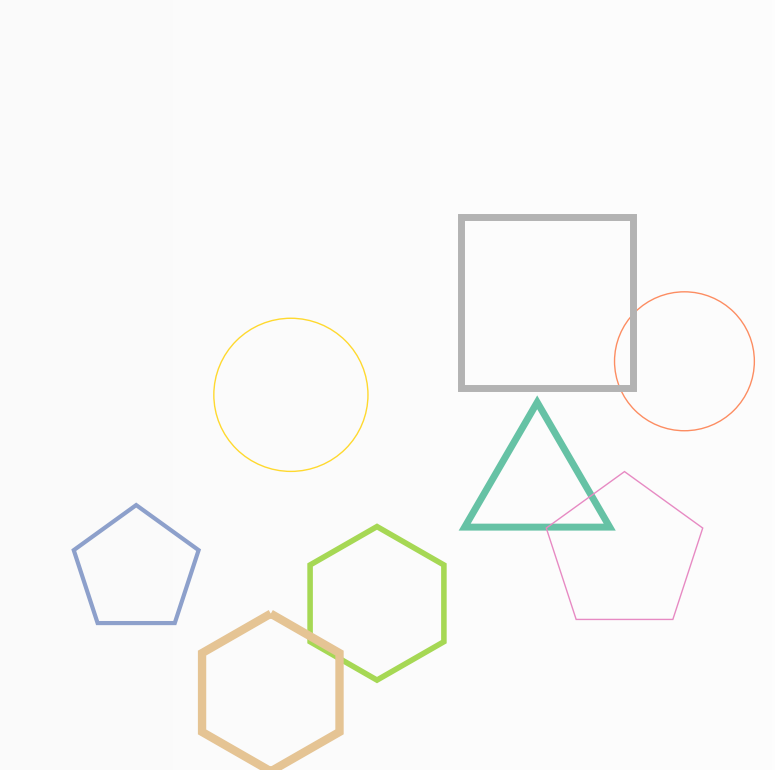[{"shape": "triangle", "thickness": 2.5, "radius": 0.54, "center": [0.693, 0.369]}, {"shape": "circle", "thickness": 0.5, "radius": 0.45, "center": [0.883, 0.531]}, {"shape": "pentagon", "thickness": 1.5, "radius": 0.42, "center": [0.176, 0.259]}, {"shape": "pentagon", "thickness": 0.5, "radius": 0.53, "center": [0.806, 0.281]}, {"shape": "hexagon", "thickness": 2, "radius": 0.5, "center": [0.486, 0.216]}, {"shape": "circle", "thickness": 0.5, "radius": 0.5, "center": [0.375, 0.487]}, {"shape": "hexagon", "thickness": 3, "radius": 0.51, "center": [0.349, 0.101]}, {"shape": "square", "thickness": 2.5, "radius": 0.56, "center": [0.706, 0.607]}]